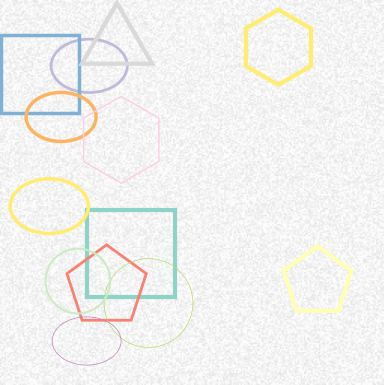[{"shape": "square", "thickness": 3, "radius": 0.57, "center": [0.34, 0.342]}, {"shape": "pentagon", "thickness": 3, "radius": 0.46, "center": [0.824, 0.268]}, {"shape": "oval", "thickness": 2, "radius": 0.5, "center": [0.232, 0.829]}, {"shape": "pentagon", "thickness": 2, "radius": 0.54, "center": [0.277, 0.256]}, {"shape": "square", "thickness": 2.5, "radius": 0.5, "center": [0.104, 0.808]}, {"shape": "oval", "thickness": 2.5, "radius": 0.45, "center": [0.159, 0.696]}, {"shape": "circle", "thickness": 0.5, "radius": 0.58, "center": [0.386, 0.213]}, {"shape": "hexagon", "thickness": 1, "radius": 0.56, "center": [0.315, 0.637]}, {"shape": "triangle", "thickness": 3, "radius": 0.53, "center": [0.304, 0.887]}, {"shape": "oval", "thickness": 0.5, "radius": 0.45, "center": [0.225, 0.114]}, {"shape": "circle", "thickness": 1.5, "radius": 0.42, "center": [0.202, 0.27]}, {"shape": "hexagon", "thickness": 3, "radius": 0.49, "center": [0.723, 0.877]}, {"shape": "oval", "thickness": 2.5, "radius": 0.51, "center": [0.128, 0.465]}]